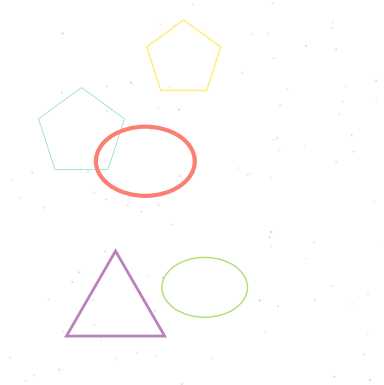[{"shape": "pentagon", "thickness": 0.5, "radius": 0.59, "center": [0.212, 0.655]}, {"shape": "oval", "thickness": 3, "radius": 0.64, "center": [0.378, 0.581]}, {"shape": "oval", "thickness": 1, "radius": 0.56, "center": [0.532, 0.254]}, {"shape": "triangle", "thickness": 2, "radius": 0.74, "center": [0.3, 0.201]}, {"shape": "pentagon", "thickness": 1, "radius": 0.51, "center": [0.477, 0.847]}]